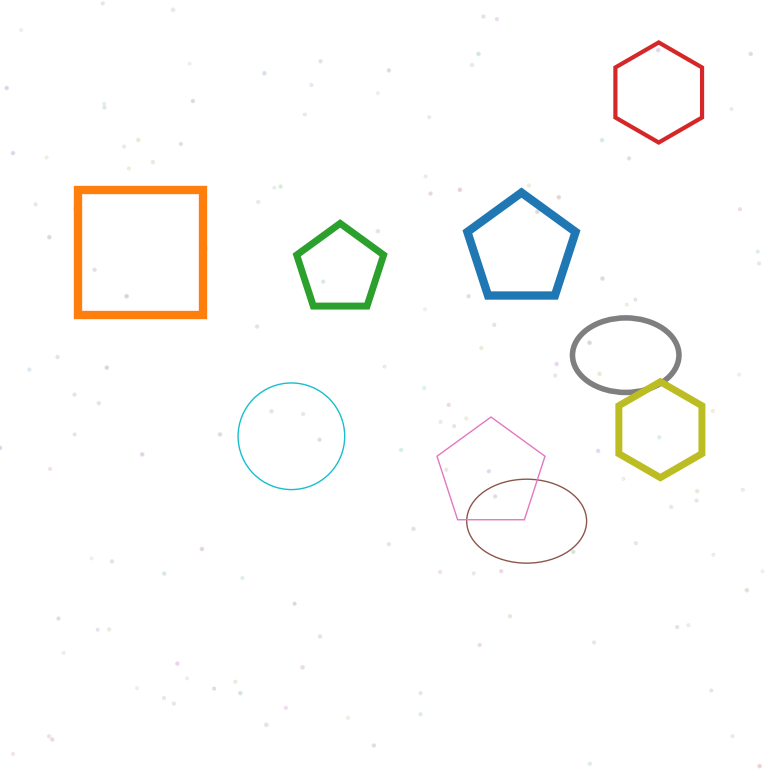[{"shape": "pentagon", "thickness": 3, "radius": 0.37, "center": [0.677, 0.676]}, {"shape": "square", "thickness": 3, "radius": 0.41, "center": [0.183, 0.673]}, {"shape": "pentagon", "thickness": 2.5, "radius": 0.3, "center": [0.442, 0.651]}, {"shape": "hexagon", "thickness": 1.5, "radius": 0.32, "center": [0.855, 0.88]}, {"shape": "oval", "thickness": 0.5, "radius": 0.39, "center": [0.684, 0.323]}, {"shape": "pentagon", "thickness": 0.5, "radius": 0.37, "center": [0.638, 0.385]}, {"shape": "oval", "thickness": 2, "radius": 0.35, "center": [0.813, 0.539]}, {"shape": "hexagon", "thickness": 2.5, "radius": 0.31, "center": [0.858, 0.442]}, {"shape": "circle", "thickness": 0.5, "radius": 0.35, "center": [0.378, 0.433]}]